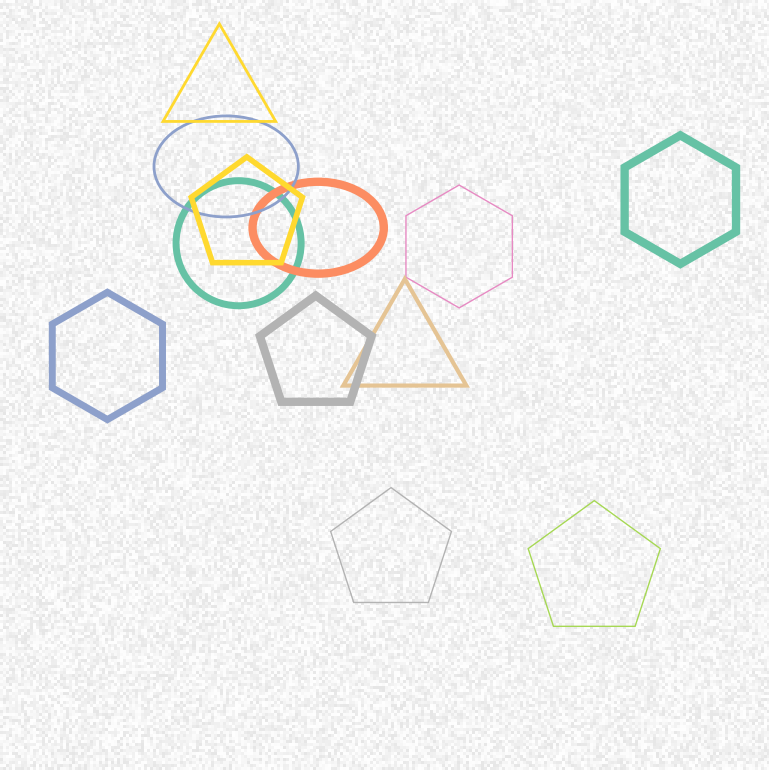[{"shape": "hexagon", "thickness": 3, "radius": 0.42, "center": [0.884, 0.741]}, {"shape": "circle", "thickness": 2.5, "radius": 0.41, "center": [0.31, 0.684]}, {"shape": "oval", "thickness": 3, "radius": 0.43, "center": [0.413, 0.704]}, {"shape": "oval", "thickness": 1, "radius": 0.47, "center": [0.294, 0.784]}, {"shape": "hexagon", "thickness": 2.5, "radius": 0.41, "center": [0.139, 0.538]}, {"shape": "hexagon", "thickness": 0.5, "radius": 0.4, "center": [0.596, 0.68]}, {"shape": "pentagon", "thickness": 0.5, "radius": 0.45, "center": [0.772, 0.26]}, {"shape": "triangle", "thickness": 1, "radius": 0.42, "center": [0.285, 0.885]}, {"shape": "pentagon", "thickness": 2, "radius": 0.38, "center": [0.321, 0.72]}, {"shape": "triangle", "thickness": 1.5, "radius": 0.46, "center": [0.526, 0.545]}, {"shape": "pentagon", "thickness": 0.5, "radius": 0.41, "center": [0.508, 0.284]}, {"shape": "pentagon", "thickness": 3, "radius": 0.38, "center": [0.41, 0.54]}]